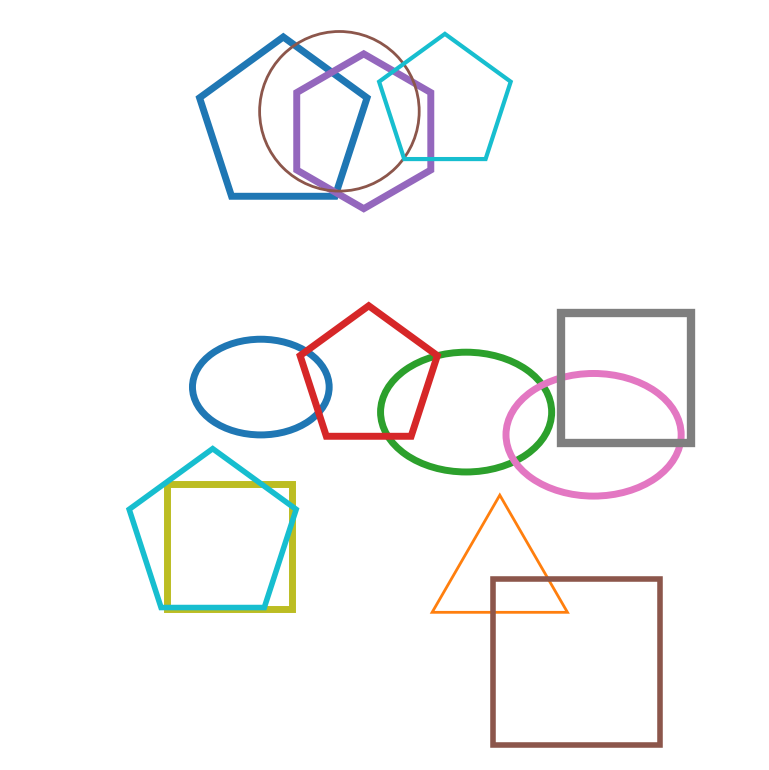[{"shape": "oval", "thickness": 2.5, "radius": 0.44, "center": [0.339, 0.497]}, {"shape": "pentagon", "thickness": 2.5, "radius": 0.57, "center": [0.368, 0.838]}, {"shape": "triangle", "thickness": 1, "radius": 0.51, "center": [0.649, 0.256]}, {"shape": "oval", "thickness": 2.5, "radius": 0.56, "center": [0.605, 0.465]}, {"shape": "pentagon", "thickness": 2.5, "radius": 0.47, "center": [0.479, 0.509]}, {"shape": "hexagon", "thickness": 2.5, "radius": 0.5, "center": [0.472, 0.83]}, {"shape": "circle", "thickness": 1, "radius": 0.52, "center": [0.441, 0.855]}, {"shape": "square", "thickness": 2, "radius": 0.54, "center": [0.748, 0.14]}, {"shape": "oval", "thickness": 2.5, "radius": 0.57, "center": [0.771, 0.435]}, {"shape": "square", "thickness": 3, "radius": 0.42, "center": [0.813, 0.509]}, {"shape": "square", "thickness": 2.5, "radius": 0.41, "center": [0.298, 0.29]}, {"shape": "pentagon", "thickness": 2, "radius": 0.57, "center": [0.276, 0.303]}, {"shape": "pentagon", "thickness": 1.5, "radius": 0.45, "center": [0.578, 0.866]}]